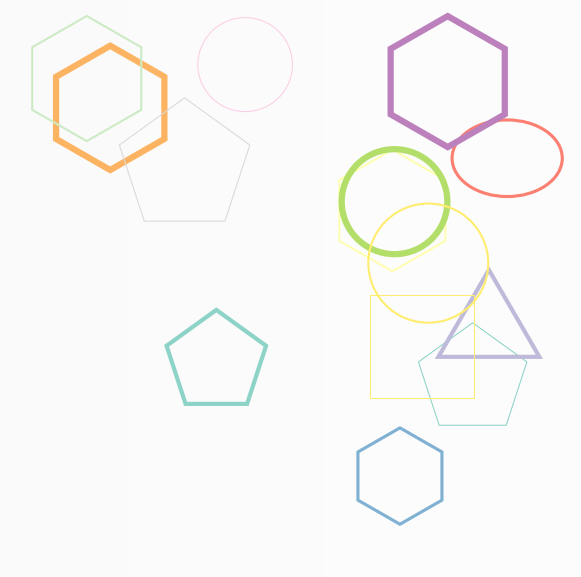[{"shape": "pentagon", "thickness": 0.5, "radius": 0.49, "center": [0.813, 0.342]}, {"shape": "pentagon", "thickness": 2, "radius": 0.45, "center": [0.372, 0.373]}, {"shape": "hexagon", "thickness": 1, "radius": 0.53, "center": [0.675, 0.635]}, {"shape": "triangle", "thickness": 2, "radius": 0.5, "center": [0.841, 0.431]}, {"shape": "oval", "thickness": 1.5, "radius": 0.47, "center": [0.873, 0.725]}, {"shape": "hexagon", "thickness": 1.5, "radius": 0.42, "center": [0.688, 0.175]}, {"shape": "hexagon", "thickness": 3, "radius": 0.54, "center": [0.19, 0.812]}, {"shape": "circle", "thickness": 3, "radius": 0.45, "center": [0.679, 0.65]}, {"shape": "circle", "thickness": 0.5, "radius": 0.41, "center": [0.422, 0.887]}, {"shape": "pentagon", "thickness": 0.5, "radius": 0.59, "center": [0.318, 0.712]}, {"shape": "hexagon", "thickness": 3, "radius": 0.57, "center": [0.77, 0.858]}, {"shape": "hexagon", "thickness": 1, "radius": 0.54, "center": [0.149, 0.863]}, {"shape": "square", "thickness": 0.5, "radius": 0.45, "center": [0.726, 0.399]}, {"shape": "circle", "thickness": 1, "radius": 0.52, "center": [0.737, 0.543]}]